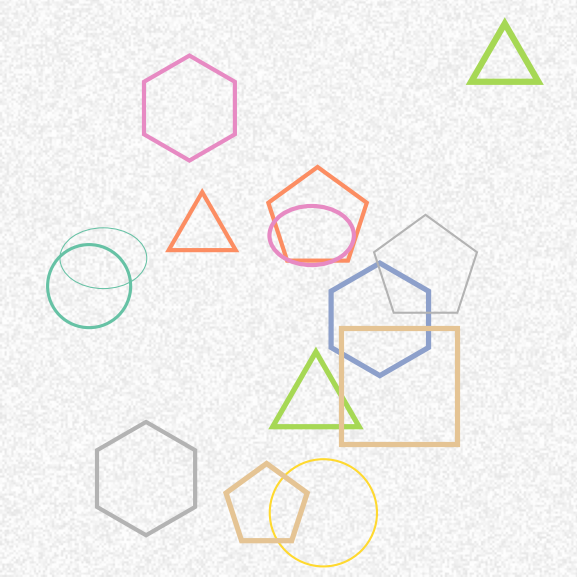[{"shape": "circle", "thickness": 1.5, "radius": 0.36, "center": [0.154, 0.504]}, {"shape": "oval", "thickness": 0.5, "radius": 0.38, "center": [0.179, 0.552]}, {"shape": "triangle", "thickness": 2, "radius": 0.33, "center": [0.35, 0.599]}, {"shape": "pentagon", "thickness": 2, "radius": 0.45, "center": [0.55, 0.62]}, {"shape": "hexagon", "thickness": 2.5, "radius": 0.49, "center": [0.658, 0.446]}, {"shape": "oval", "thickness": 2, "radius": 0.37, "center": [0.54, 0.591]}, {"shape": "hexagon", "thickness": 2, "radius": 0.45, "center": [0.328, 0.812]}, {"shape": "triangle", "thickness": 3, "radius": 0.34, "center": [0.874, 0.891]}, {"shape": "triangle", "thickness": 2.5, "radius": 0.43, "center": [0.547, 0.303]}, {"shape": "circle", "thickness": 1, "radius": 0.46, "center": [0.56, 0.111]}, {"shape": "pentagon", "thickness": 2.5, "radius": 0.37, "center": [0.462, 0.123]}, {"shape": "square", "thickness": 2.5, "radius": 0.5, "center": [0.691, 0.33]}, {"shape": "hexagon", "thickness": 2, "radius": 0.49, "center": [0.253, 0.17]}, {"shape": "pentagon", "thickness": 1, "radius": 0.47, "center": [0.737, 0.533]}]